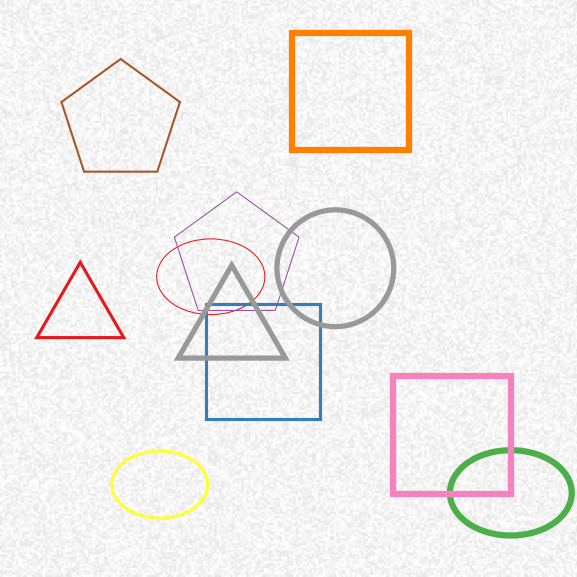[{"shape": "triangle", "thickness": 1.5, "radius": 0.43, "center": [0.139, 0.458]}, {"shape": "oval", "thickness": 0.5, "radius": 0.47, "center": [0.365, 0.52]}, {"shape": "square", "thickness": 1.5, "radius": 0.5, "center": [0.456, 0.373]}, {"shape": "oval", "thickness": 3, "radius": 0.53, "center": [0.885, 0.146]}, {"shape": "pentagon", "thickness": 0.5, "radius": 0.57, "center": [0.41, 0.553]}, {"shape": "square", "thickness": 3, "radius": 0.5, "center": [0.607, 0.84]}, {"shape": "oval", "thickness": 1.5, "radius": 0.41, "center": [0.277, 0.16]}, {"shape": "pentagon", "thickness": 1, "radius": 0.54, "center": [0.209, 0.789]}, {"shape": "square", "thickness": 3, "radius": 0.51, "center": [0.782, 0.246]}, {"shape": "circle", "thickness": 2.5, "radius": 0.51, "center": [0.581, 0.535]}, {"shape": "triangle", "thickness": 2.5, "radius": 0.54, "center": [0.401, 0.433]}]